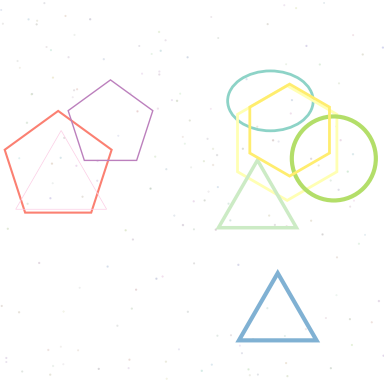[{"shape": "oval", "thickness": 2, "radius": 0.56, "center": [0.702, 0.738]}, {"shape": "hexagon", "thickness": 2, "radius": 0.75, "center": [0.746, 0.628]}, {"shape": "pentagon", "thickness": 1.5, "radius": 0.73, "center": [0.151, 0.566]}, {"shape": "triangle", "thickness": 3, "radius": 0.58, "center": [0.721, 0.174]}, {"shape": "circle", "thickness": 3, "radius": 0.55, "center": [0.867, 0.588]}, {"shape": "triangle", "thickness": 0.5, "radius": 0.68, "center": [0.159, 0.525]}, {"shape": "pentagon", "thickness": 1, "radius": 0.58, "center": [0.287, 0.677]}, {"shape": "triangle", "thickness": 2.5, "radius": 0.58, "center": [0.669, 0.467]}, {"shape": "hexagon", "thickness": 2, "radius": 0.6, "center": [0.752, 0.662]}]